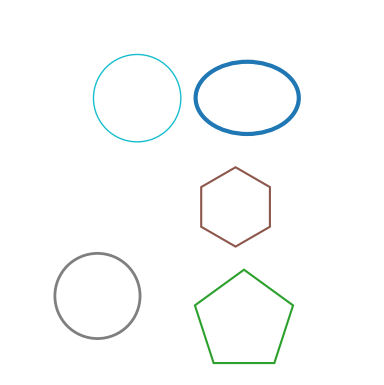[{"shape": "oval", "thickness": 3, "radius": 0.67, "center": [0.642, 0.746]}, {"shape": "pentagon", "thickness": 1.5, "radius": 0.67, "center": [0.634, 0.165]}, {"shape": "hexagon", "thickness": 1.5, "radius": 0.52, "center": [0.612, 0.463]}, {"shape": "circle", "thickness": 2, "radius": 0.55, "center": [0.253, 0.231]}, {"shape": "circle", "thickness": 1, "radius": 0.57, "center": [0.356, 0.745]}]